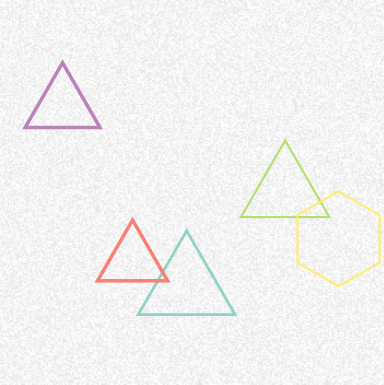[{"shape": "triangle", "thickness": 2, "radius": 0.73, "center": [0.485, 0.255]}, {"shape": "triangle", "thickness": 2.5, "radius": 0.53, "center": [0.344, 0.323]}, {"shape": "triangle", "thickness": 1.5, "radius": 0.66, "center": [0.741, 0.502]}, {"shape": "triangle", "thickness": 2.5, "radius": 0.56, "center": [0.162, 0.725]}, {"shape": "hexagon", "thickness": 1.5, "radius": 0.62, "center": [0.879, 0.38]}]